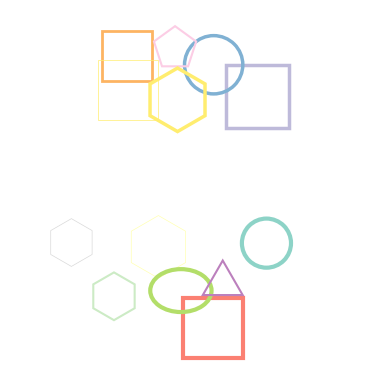[{"shape": "circle", "thickness": 3, "radius": 0.32, "center": [0.692, 0.368]}, {"shape": "hexagon", "thickness": 0.5, "radius": 0.41, "center": [0.411, 0.359]}, {"shape": "square", "thickness": 2.5, "radius": 0.41, "center": [0.668, 0.75]}, {"shape": "square", "thickness": 3, "radius": 0.39, "center": [0.553, 0.149]}, {"shape": "circle", "thickness": 2.5, "radius": 0.38, "center": [0.555, 0.832]}, {"shape": "square", "thickness": 2, "radius": 0.32, "center": [0.329, 0.855]}, {"shape": "oval", "thickness": 3, "radius": 0.4, "center": [0.47, 0.245]}, {"shape": "pentagon", "thickness": 1.5, "radius": 0.29, "center": [0.455, 0.874]}, {"shape": "hexagon", "thickness": 0.5, "radius": 0.31, "center": [0.185, 0.37]}, {"shape": "triangle", "thickness": 1.5, "radius": 0.3, "center": [0.579, 0.264]}, {"shape": "hexagon", "thickness": 1.5, "radius": 0.31, "center": [0.296, 0.23]}, {"shape": "hexagon", "thickness": 2.5, "radius": 0.41, "center": [0.461, 0.741]}, {"shape": "square", "thickness": 0.5, "radius": 0.39, "center": [0.333, 0.766]}]